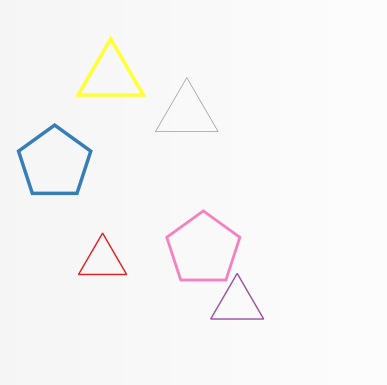[{"shape": "triangle", "thickness": 1, "radius": 0.36, "center": [0.265, 0.323]}, {"shape": "pentagon", "thickness": 2.5, "radius": 0.49, "center": [0.141, 0.577]}, {"shape": "triangle", "thickness": 1, "radius": 0.39, "center": [0.612, 0.211]}, {"shape": "triangle", "thickness": 2.5, "radius": 0.49, "center": [0.286, 0.802]}, {"shape": "pentagon", "thickness": 2, "radius": 0.5, "center": [0.525, 0.353]}, {"shape": "triangle", "thickness": 0.5, "radius": 0.47, "center": [0.482, 0.705]}]